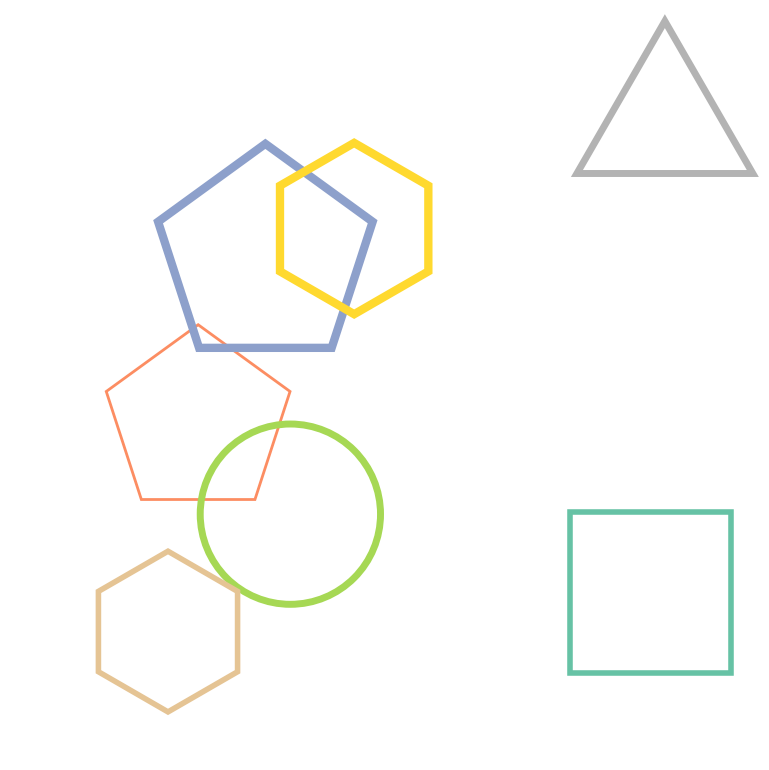[{"shape": "square", "thickness": 2, "radius": 0.52, "center": [0.845, 0.231]}, {"shape": "pentagon", "thickness": 1, "radius": 0.63, "center": [0.257, 0.453]}, {"shape": "pentagon", "thickness": 3, "radius": 0.73, "center": [0.345, 0.667]}, {"shape": "circle", "thickness": 2.5, "radius": 0.59, "center": [0.377, 0.332]}, {"shape": "hexagon", "thickness": 3, "radius": 0.56, "center": [0.46, 0.703]}, {"shape": "hexagon", "thickness": 2, "radius": 0.52, "center": [0.218, 0.18]}, {"shape": "triangle", "thickness": 2.5, "radius": 0.66, "center": [0.863, 0.841]}]